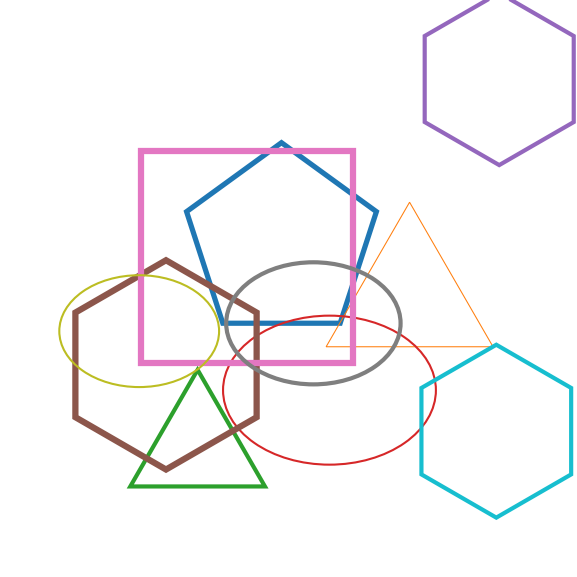[{"shape": "pentagon", "thickness": 2.5, "radius": 0.86, "center": [0.487, 0.579]}, {"shape": "triangle", "thickness": 0.5, "radius": 0.83, "center": [0.709, 0.482]}, {"shape": "triangle", "thickness": 2, "radius": 0.67, "center": [0.342, 0.224]}, {"shape": "oval", "thickness": 1, "radius": 0.92, "center": [0.571, 0.324]}, {"shape": "hexagon", "thickness": 2, "radius": 0.75, "center": [0.864, 0.862]}, {"shape": "hexagon", "thickness": 3, "radius": 0.91, "center": [0.287, 0.367]}, {"shape": "square", "thickness": 3, "radius": 0.92, "center": [0.428, 0.554]}, {"shape": "oval", "thickness": 2, "radius": 0.75, "center": [0.543, 0.439]}, {"shape": "oval", "thickness": 1, "radius": 0.69, "center": [0.241, 0.426]}, {"shape": "hexagon", "thickness": 2, "radius": 0.75, "center": [0.859, 0.252]}]